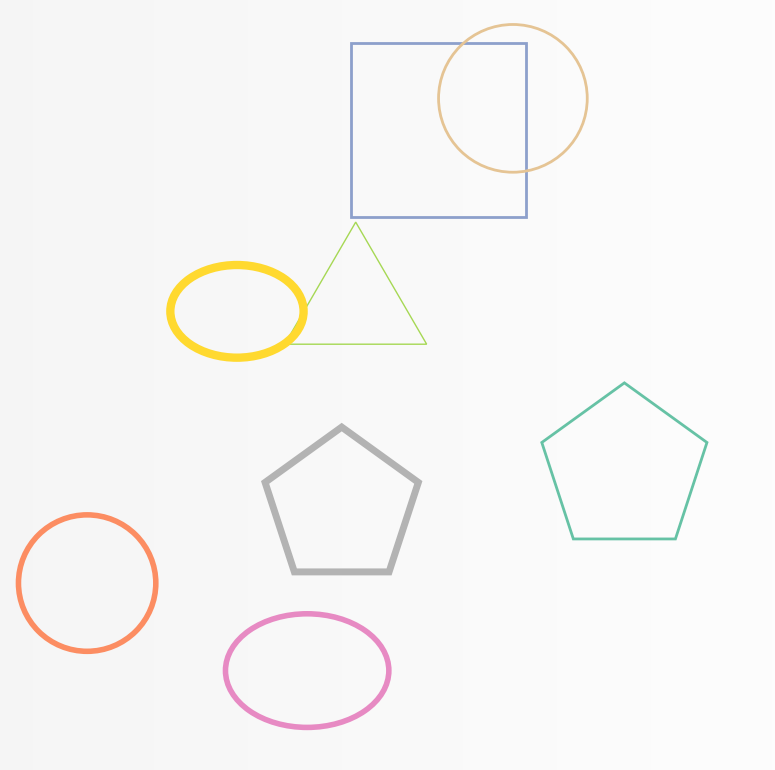[{"shape": "pentagon", "thickness": 1, "radius": 0.56, "center": [0.806, 0.391]}, {"shape": "circle", "thickness": 2, "radius": 0.44, "center": [0.112, 0.243]}, {"shape": "square", "thickness": 1, "radius": 0.57, "center": [0.565, 0.831]}, {"shape": "oval", "thickness": 2, "radius": 0.53, "center": [0.396, 0.129]}, {"shape": "triangle", "thickness": 0.5, "radius": 0.53, "center": [0.459, 0.606]}, {"shape": "oval", "thickness": 3, "radius": 0.43, "center": [0.306, 0.596]}, {"shape": "circle", "thickness": 1, "radius": 0.48, "center": [0.662, 0.872]}, {"shape": "pentagon", "thickness": 2.5, "radius": 0.52, "center": [0.441, 0.341]}]